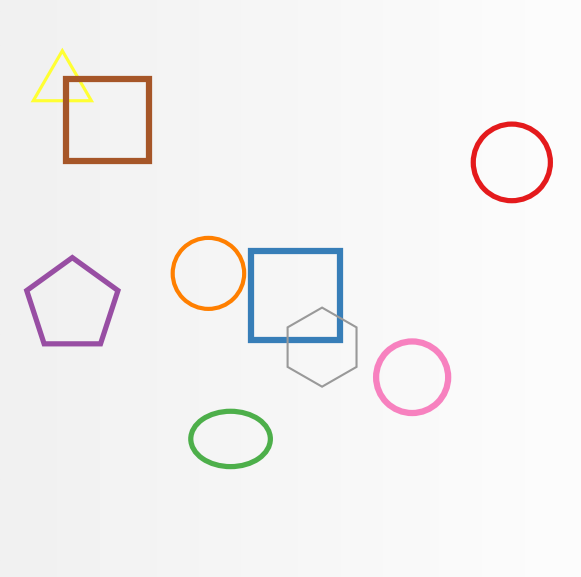[{"shape": "circle", "thickness": 2.5, "radius": 0.33, "center": [0.881, 0.718]}, {"shape": "square", "thickness": 3, "radius": 0.38, "center": [0.509, 0.487]}, {"shape": "oval", "thickness": 2.5, "radius": 0.34, "center": [0.397, 0.239]}, {"shape": "pentagon", "thickness": 2.5, "radius": 0.41, "center": [0.124, 0.471]}, {"shape": "circle", "thickness": 2, "radius": 0.31, "center": [0.359, 0.526]}, {"shape": "triangle", "thickness": 1.5, "radius": 0.29, "center": [0.107, 0.854]}, {"shape": "square", "thickness": 3, "radius": 0.36, "center": [0.186, 0.791]}, {"shape": "circle", "thickness": 3, "radius": 0.31, "center": [0.709, 0.346]}, {"shape": "hexagon", "thickness": 1, "radius": 0.34, "center": [0.554, 0.398]}]